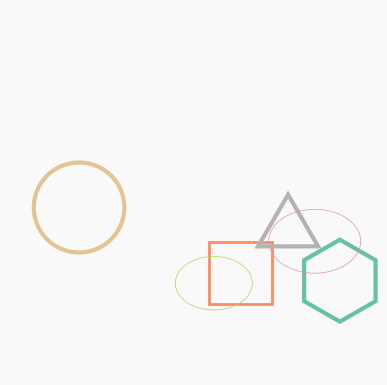[{"shape": "hexagon", "thickness": 3, "radius": 0.53, "center": [0.877, 0.271]}, {"shape": "square", "thickness": 2, "radius": 0.4, "center": [0.62, 0.29]}, {"shape": "oval", "thickness": 0.5, "radius": 0.59, "center": [0.812, 0.373]}, {"shape": "oval", "thickness": 0.5, "radius": 0.5, "center": [0.552, 0.264]}, {"shape": "circle", "thickness": 3, "radius": 0.58, "center": [0.204, 0.461]}, {"shape": "triangle", "thickness": 3, "radius": 0.45, "center": [0.743, 0.405]}]